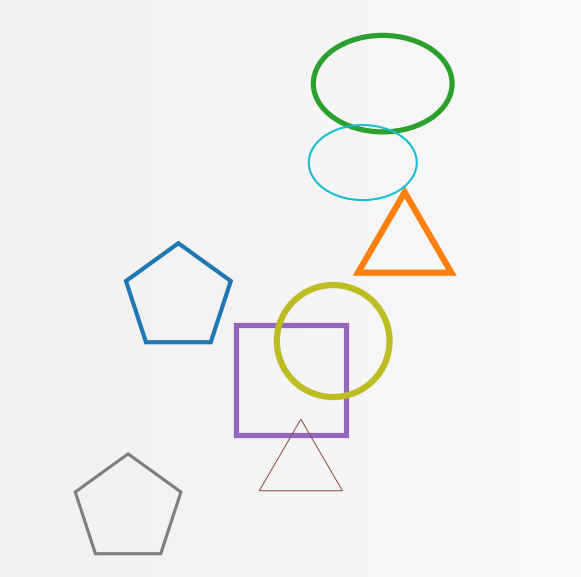[{"shape": "pentagon", "thickness": 2, "radius": 0.47, "center": [0.307, 0.483]}, {"shape": "triangle", "thickness": 3, "radius": 0.46, "center": [0.696, 0.573]}, {"shape": "oval", "thickness": 2.5, "radius": 0.6, "center": [0.658, 0.854]}, {"shape": "square", "thickness": 2.5, "radius": 0.48, "center": [0.501, 0.341]}, {"shape": "triangle", "thickness": 0.5, "radius": 0.41, "center": [0.518, 0.191]}, {"shape": "pentagon", "thickness": 1.5, "radius": 0.48, "center": [0.22, 0.118]}, {"shape": "circle", "thickness": 3, "radius": 0.48, "center": [0.573, 0.409]}, {"shape": "oval", "thickness": 1, "radius": 0.46, "center": [0.624, 0.718]}]